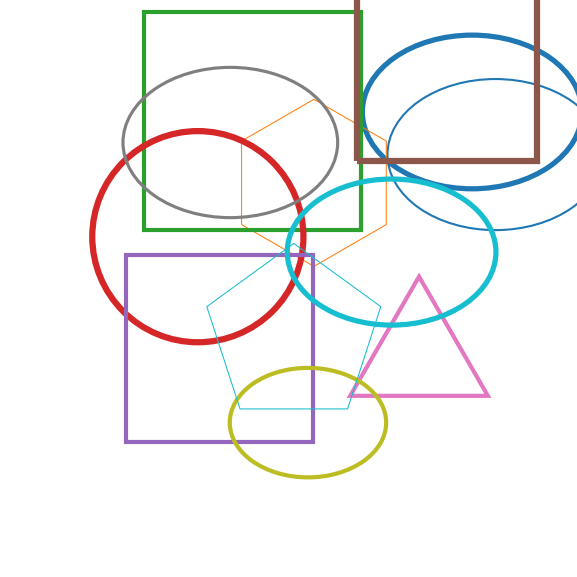[{"shape": "oval", "thickness": 2.5, "radius": 0.95, "center": [0.818, 0.805]}, {"shape": "oval", "thickness": 1, "radius": 0.93, "center": [0.858, 0.731]}, {"shape": "hexagon", "thickness": 0.5, "radius": 0.72, "center": [0.544, 0.683]}, {"shape": "square", "thickness": 2, "radius": 0.94, "center": [0.437, 0.79]}, {"shape": "circle", "thickness": 3, "radius": 0.91, "center": [0.343, 0.589]}, {"shape": "square", "thickness": 2, "radius": 0.81, "center": [0.38, 0.396]}, {"shape": "square", "thickness": 3, "radius": 0.78, "center": [0.774, 0.876]}, {"shape": "triangle", "thickness": 2, "radius": 0.69, "center": [0.726, 0.383]}, {"shape": "oval", "thickness": 1.5, "radius": 0.93, "center": [0.399, 0.752]}, {"shape": "oval", "thickness": 2, "radius": 0.68, "center": [0.533, 0.267]}, {"shape": "pentagon", "thickness": 0.5, "radius": 0.79, "center": [0.509, 0.419]}, {"shape": "oval", "thickness": 2.5, "radius": 0.9, "center": [0.678, 0.563]}]